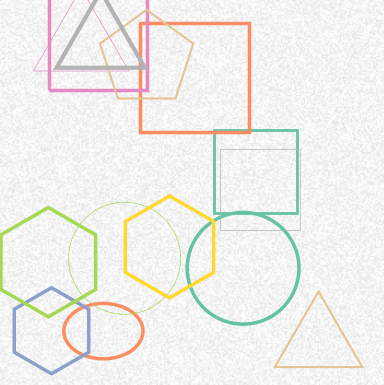[{"shape": "circle", "thickness": 2.5, "radius": 0.73, "center": [0.631, 0.303]}, {"shape": "square", "thickness": 2, "radius": 0.54, "center": [0.664, 0.554]}, {"shape": "oval", "thickness": 2.5, "radius": 0.51, "center": [0.269, 0.14]}, {"shape": "square", "thickness": 2.5, "radius": 0.71, "center": [0.505, 0.799]}, {"shape": "hexagon", "thickness": 2.5, "radius": 0.56, "center": [0.134, 0.141]}, {"shape": "square", "thickness": 2.5, "radius": 0.64, "center": [0.254, 0.893]}, {"shape": "triangle", "thickness": 0.5, "radius": 0.72, "center": [0.211, 0.887]}, {"shape": "circle", "thickness": 0.5, "radius": 0.73, "center": [0.324, 0.329]}, {"shape": "hexagon", "thickness": 2.5, "radius": 0.71, "center": [0.125, 0.319]}, {"shape": "hexagon", "thickness": 2.5, "radius": 0.66, "center": [0.44, 0.359]}, {"shape": "pentagon", "thickness": 1.5, "radius": 0.64, "center": [0.381, 0.847]}, {"shape": "triangle", "thickness": 1.5, "radius": 0.66, "center": [0.827, 0.112]}, {"shape": "square", "thickness": 0.5, "radius": 0.52, "center": [0.675, 0.508]}, {"shape": "triangle", "thickness": 3, "radius": 0.66, "center": [0.262, 0.89]}]